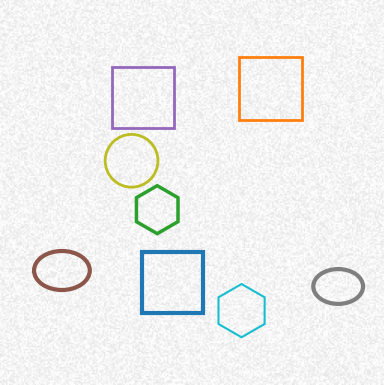[{"shape": "square", "thickness": 3, "radius": 0.4, "center": [0.448, 0.267]}, {"shape": "square", "thickness": 2, "radius": 0.41, "center": [0.703, 0.771]}, {"shape": "hexagon", "thickness": 2.5, "radius": 0.31, "center": [0.408, 0.455]}, {"shape": "square", "thickness": 2, "radius": 0.4, "center": [0.37, 0.747]}, {"shape": "oval", "thickness": 3, "radius": 0.36, "center": [0.161, 0.297]}, {"shape": "oval", "thickness": 3, "radius": 0.32, "center": [0.878, 0.256]}, {"shape": "circle", "thickness": 2, "radius": 0.34, "center": [0.342, 0.582]}, {"shape": "hexagon", "thickness": 1.5, "radius": 0.35, "center": [0.627, 0.193]}]